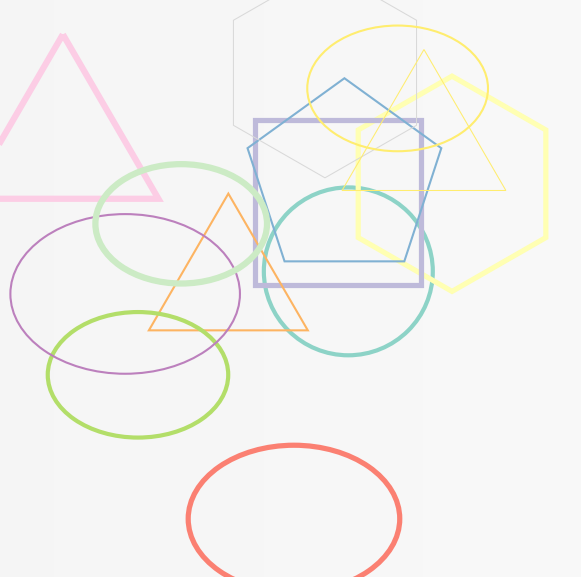[{"shape": "circle", "thickness": 2, "radius": 0.73, "center": [0.599, 0.529]}, {"shape": "hexagon", "thickness": 2.5, "radius": 0.93, "center": [0.778, 0.681]}, {"shape": "square", "thickness": 2.5, "radius": 0.71, "center": [0.582, 0.648]}, {"shape": "oval", "thickness": 2.5, "radius": 0.91, "center": [0.506, 0.101]}, {"shape": "pentagon", "thickness": 1, "radius": 0.88, "center": [0.593, 0.688]}, {"shape": "triangle", "thickness": 1, "radius": 0.79, "center": [0.393, 0.506]}, {"shape": "oval", "thickness": 2, "radius": 0.78, "center": [0.237, 0.35]}, {"shape": "triangle", "thickness": 3, "radius": 0.95, "center": [0.108, 0.75]}, {"shape": "hexagon", "thickness": 0.5, "radius": 0.91, "center": [0.559, 0.873]}, {"shape": "oval", "thickness": 1, "radius": 0.99, "center": [0.215, 0.49]}, {"shape": "oval", "thickness": 3, "radius": 0.74, "center": [0.312, 0.612]}, {"shape": "oval", "thickness": 1, "radius": 0.78, "center": [0.684, 0.846]}, {"shape": "triangle", "thickness": 0.5, "radius": 0.81, "center": [0.729, 0.751]}]